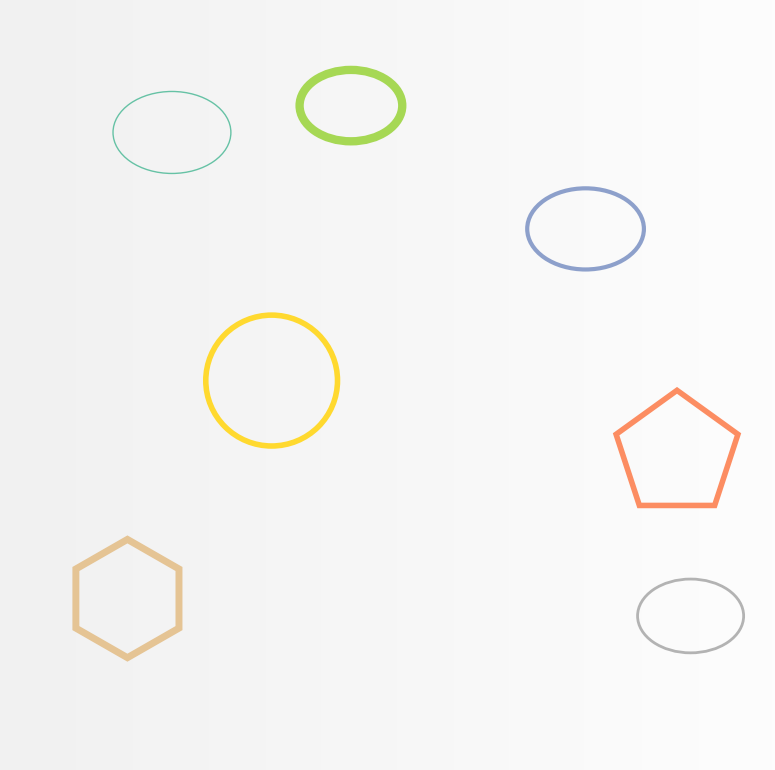[{"shape": "oval", "thickness": 0.5, "radius": 0.38, "center": [0.222, 0.828]}, {"shape": "pentagon", "thickness": 2, "radius": 0.41, "center": [0.874, 0.41]}, {"shape": "oval", "thickness": 1.5, "radius": 0.38, "center": [0.756, 0.703]}, {"shape": "oval", "thickness": 3, "radius": 0.33, "center": [0.453, 0.863]}, {"shape": "circle", "thickness": 2, "radius": 0.42, "center": [0.351, 0.506]}, {"shape": "hexagon", "thickness": 2.5, "radius": 0.38, "center": [0.164, 0.223]}, {"shape": "oval", "thickness": 1, "radius": 0.34, "center": [0.891, 0.2]}]